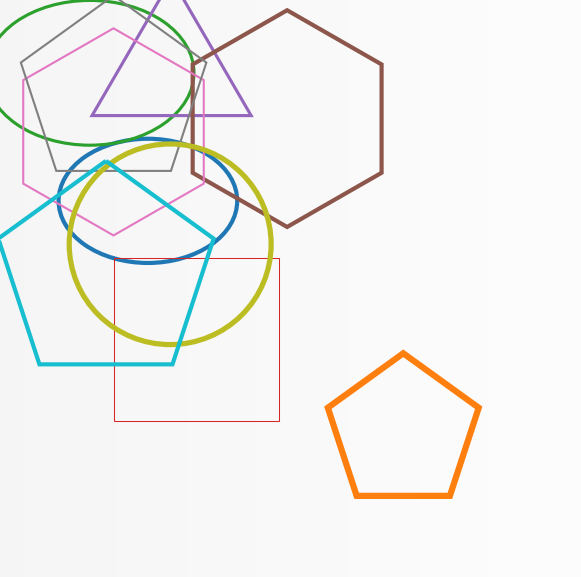[{"shape": "oval", "thickness": 2, "radius": 0.77, "center": [0.254, 0.651]}, {"shape": "pentagon", "thickness": 3, "radius": 0.68, "center": [0.694, 0.251]}, {"shape": "oval", "thickness": 1.5, "radius": 0.9, "center": [0.155, 0.873]}, {"shape": "square", "thickness": 0.5, "radius": 0.71, "center": [0.338, 0.411]}, {"shape": "triangle", "thickness": 1.5, "radius": 0.79, "center": [0.295, 0.878]}, {"shape": "hexagon", "thickness": 2, "radius": 0.94, "center": [0.494, 0.794]}, {"shape": "hexagon", "thickness": 1, "radius": 0.9, "center": [0.195, 0.771]}, {"shape": "pentagon", "thickness": 1, "radius": 0.84, "center": [0.195, 0.839]}, {"shape": "circle", "thickness": 2.5, "radius": 0.87, "center": [0.293, 0.576]}, {"shape": "pentagon", "thickness": 2, "radius": 0.97, "center": [0.182, 0.526]}]